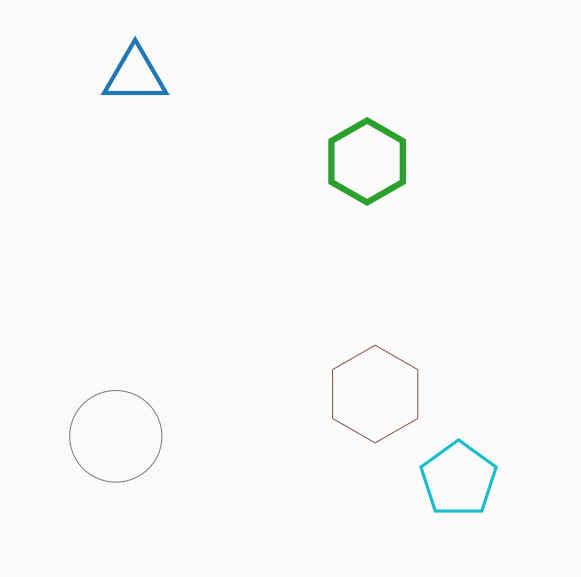[{"shape": "triangle", "thickness": 2, "radius": 0.31, "center": [0.232, 0.869]}, {"shape": "hexagon", "thickness": 3, "radius": 0.35, "center": [0.632, 0.72]}, {"shape": "hexagon", "thickness": 0.5, "radius": 0.42, "center": [0.645, 0.317]}, {"shape": "circle", "thickness": 0.5, "radius": 0.4, "center": [0.199, 0.244]}, {"shape": "pentagon", "thickness": 1.5, "radius": 0.34, "center": [0.789, 0.169]}]